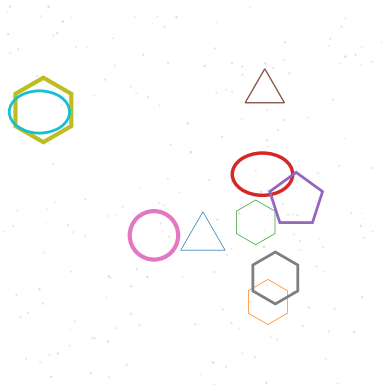[{"shape": "triangle", "thickness": 0.5, "radius": 0.33, "center": [0.527, 0.383]}, {"shape": "hexagon", "thickness": 0.5, "radius": 0.29, "center": [0.696, 0.216]}, {"shape": "hexagon", "thickness": 0.5, "radius": 0.29, "center": [0.664, 0.422]}, {"shape": "oval", "thickness": 2.5, "radius": 0.39, "center": [0.682, 0.548]}, {"shape": "pentagon", "thickness": 2, "radius": 0.36, "center": [0.769, 0.48]}, {"shape": "triangle", "thickness": 1, "radius": 0.29, "center": [0.688, 0.763]}, {"shape": "circle", "thickness": 3, "radius": 0.31, "center": [0.4, 0.389]}, {"shape": "hexagon", "thickness": 2, "radius": 0.34, "center": [0.715, 0.278]}, {"shape": "hexagon", "thickness": 3, "radius": 0.42, "center": [0.113, 0.714]}, {"shape": "oval", "thickness": 2, "radius": 0.39, "center": [0.102, 0.709]}]